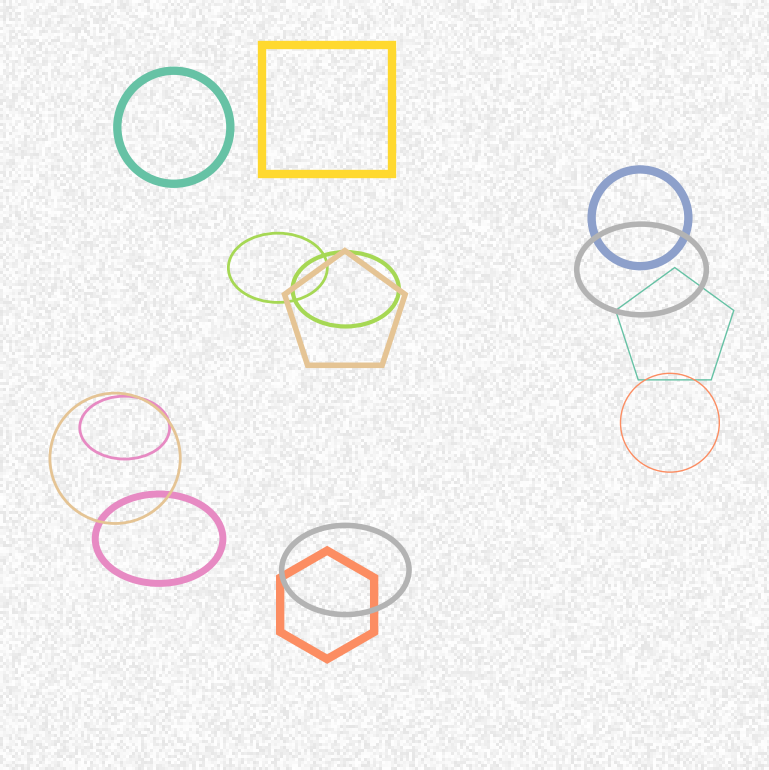[{"shape": "circle", "thickness": 3, "radius": 0.37, "center": [0.226, 0.835]}, {"shape": "pentagon", "thickness": 0.5, "radius": 0.4, "center": [0.876, 0.572]}, {"shape": "hexagon", "thickness": 3, "radius": 0.35, "center": [0.425, 0.214]}, {"shape": "circle", "thickness": 0.5, "radius": 0.32, "center": [0.87, 0.451]}, {"shape": "circle", "thickness": 3, "radius": 0.31, "center": [0.831, 0.717]}, {"shape": "oval", "thickness": 1, "radius": 0.29, "center": [0.162, 0.445]}, {"shape": "oval", "thickness": 2.5, "radius": 0.41, "center": [0.207, 0.3]}, {"shape": "oval", "thickness": 1.5, "radius": 0.35, "center": [0.449, 0.624]}, {"shape": "oval", "thickness": 1, "radius": 0.32, "center": [0.361, 0.652]}, {"shape": "square", "thickness": 3, "radius": 0.42, "center": [0.425, 0.858]}, {"shape": "circle", "thickness": 1, "radius": 0.42, "center": [0.149, 0.405]}, {"shape": "pentagon", "thickness": 2, "radius": 0.41, "center": [0.448, 0.592]}, {"shape": "oval", "thickness": 2, "radius": 0.42, "center": [0.833, 0.65]}, {"shape": "oval", "thickness": 2, "radius": 0.41, "center": [0.448, 0.26]}]